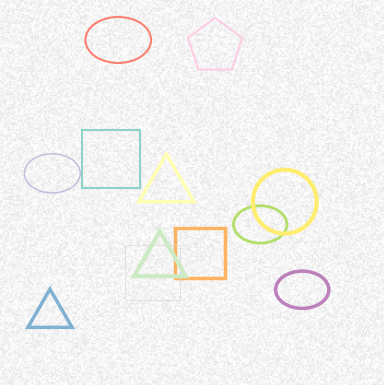[{"shape": "square", "thickness": 1.5, "radius": 0.38, "center": [0.288, 0.586]}, {"shape": "triangle", "thickness": 2.5, "radius": 0.41, "center": [0.432, 0.517]}, {"shape": "oval", "thickness": 1, "radius": 0.36, "center": [0.136, 0.55]}, {"shape": "oval", "thickness": 1.5, "radius": 0.43, "center": [0.307, 0.896]}, {"shape": "triangle", "thickness": 2.5, "radius": 0.33, "center": [0.13, 0.183]}, {"shape": "square", "thickness": 2.5, "radius": 0.32, "center": [0.52, 0.342]}, {"shape": "oval", "thickness": 2, "radius": 0.35, "center": [0.676, 0.417]}, {"shape": "pentagon", "thickness": 1.5, "radius": 0.37, "center": [0.559, 0.879]}, {"shape": "square", "thickness": 0.5, "radius": 0.36, "center": [0.396, 0.292]}, {"shape": "oval", "thickness": 2.5, "radius": 0.35, "center": [0.785, 0.247]}, {"shape": "triangle", "thickness": 3, "radius": 0.39, "center": [0.415, 0.321]}, {"shape": "circle", "thickness": 3, "radius": 0.41, "center": [0.74, 0.476]}]